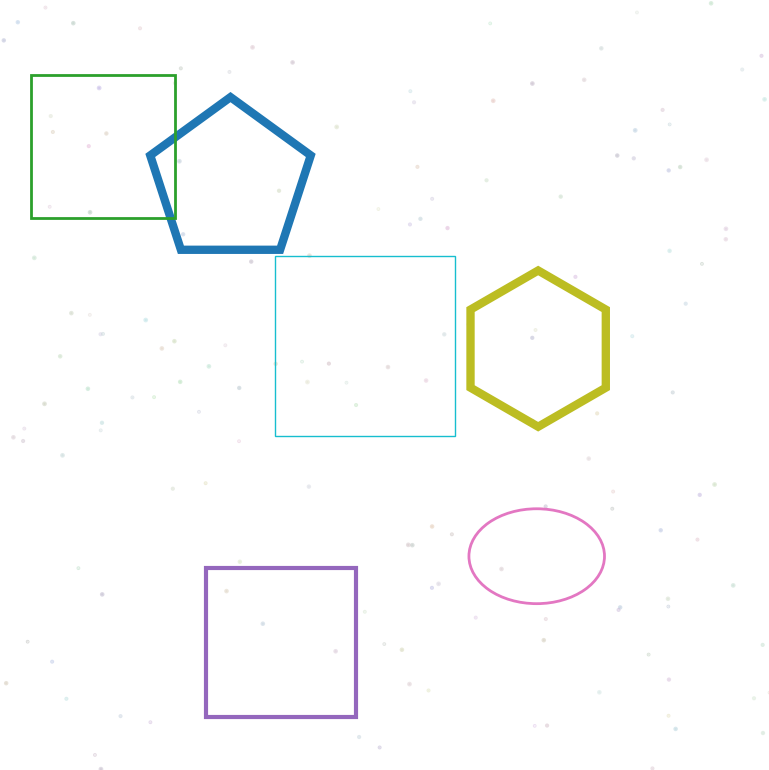[{"shape": "pentagon", "thickness": 3, "radius": 0.55, "center": [0.299, 0.764]}, {"shape": "square", "thickness": 1, "radius": 0.47, "center": [0.134, 0.81]}, {"shape": "square", "thickness": 1.5, "radius": 0.49, "center": [0.365, 0.166]}, {"shape": "oval", "thickness": 1, "radius": 0.44, "center": [0.697, 0.278]}, {"shape": "hexagon", "thickness": 3, "radius": 0.51, "center": [0.699, 0.547]}, {"shape": "square", "thickness": 0.5, "radius": 0.58, "center": [0.474, 0.551]}]